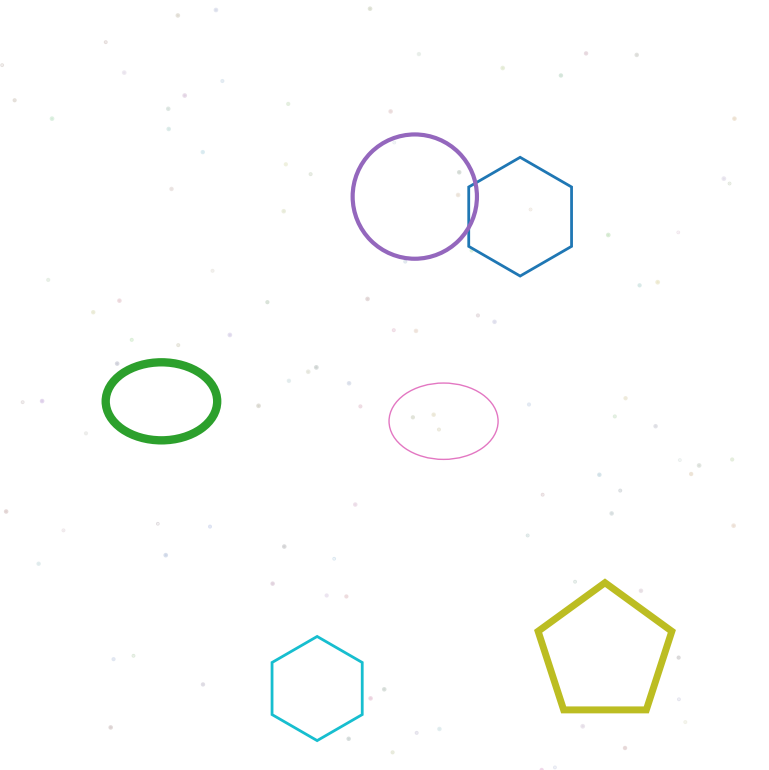[{"shape": "hexagon", "thickness": 1, "radius": 0.39, "center": [0.676, 0.719]}, {"shape": "oval", "thickness": 3, "radius": 0.36, "center": [0.21, 0.479]}, {"shape": "circle", "thickness": 1.5, "radius": 0.4, "center": [0.539, 0.745]}, {"shape": "oval", "thickness": 0.5, "radius": 0.35, "center": [0.576, 0.453]}, {"shape": "pentagon", "thickness": 2.5, "radius": 0.46, "center": [0.786, 0.152]}, {"shape": "hexagon", "thickness": 1, "radius": 0.34, "center": [0.412, 0.106]}]